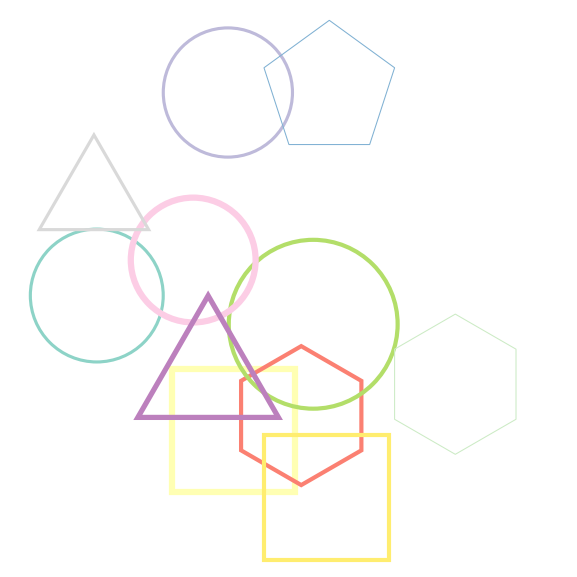[{"shape": "circle", "thickness": 1.5, "radius": 0.58, "center": [0.168, 0.487]}, {"shape": "square", "thickness": 3, "radius": 0.53, "center": [0.405, 0.254]}, {"shape": "circle", "thickness": 1.5, "radius": 0.56, "center": [0.395, 0.839]}, {"shape": "hexagon", "thickness": 2, "radius": 0.6, "center": [0.522, 0.279]}, {"shape": "pentagon", "thickness": 0.5, "radius": 0.59, "center": [0.57, 0.845]}, {"shape": "circle", "thickness": 2, "radius": 0.73, "center": [0.542, 0.438]}, {"shape": "circle", "thickness": 3, "radius": 0.54, "center": [0.335, 0.549]}, {"shape": "triangle", "thickness": 1.5, "radius": 0.55, "center": [0.163, 0.656]}, {"shape": "triangle", "thickness": 2.5, "radius": 0.7, "center": [0.36, 0.347]}, {"shape": "hexagon", "thickness": 0.5, "radius": 0.61, "center": [0.788, 0.334]}, {"shape": "square", "thickness": 2, "radius": 0.54, "center": [0.565, 0.138]}]